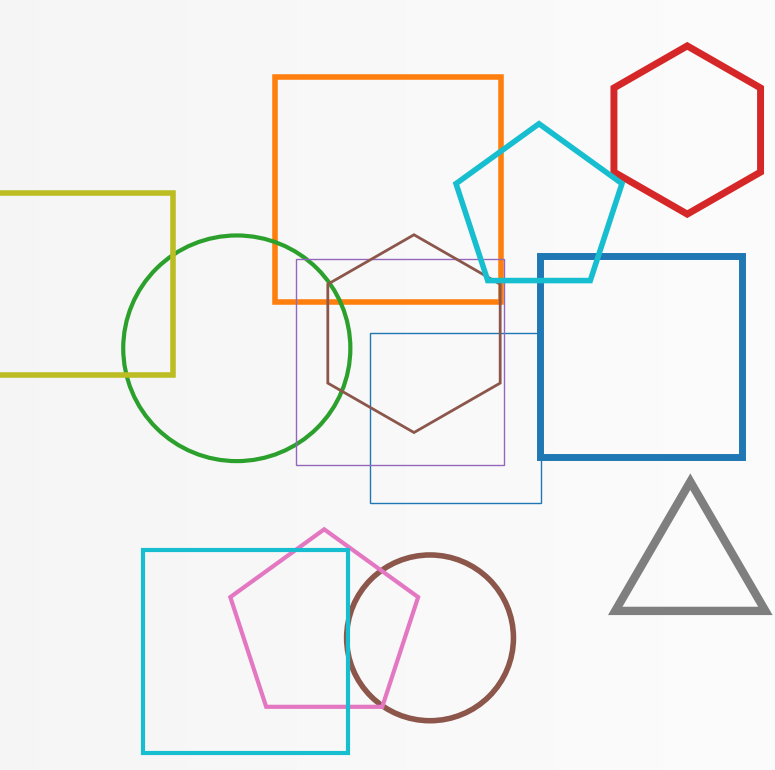[{"shape": "square", "thickness": 0.5, "radius": 0.55, "center": [0.588, 0.457]}, {"shape": "square", "thickness": 2.5, "radius": 0.65, "center": [0.827, 0.537]}, {"shape": "square", "thickness": 2, "radius": 0.73, "center": [0.501, 0.754]}, {"shape": "circle", "thickness": 1.5, "radius": 0.73, "center": [0.306, 0.548]}, {"shape": "hexagon", "thickness": 2.5, "radius": 0.55, "center": [0.887, 0.831]}, {"shape": "square", "thickness": 0.5, "radius": 0.67, "center": [0.516, 0.53]}, {"shape": "circle", "thickness": 2, "radius": 0.54, "center": [0.555, 0.172]}, {"shape": "hexagon", "thickness": 1, "radius": 0.64, "center": [0.534, 0.567]}, {"shape": "pentagon", "thickness": 1.5, "radius": 0.64, "center": [0.418, 0.185]}, {"shape": "triangle", "thickness": 3, "radius": 0.56, "center": [0.891, 0.263]}, {"shape": "square", "thickness": 2, "radius": 0.59, "center": [0.105, 0.632]}, {"shape": "pentagon", "thickness": 2, "radius": 0.56, "center": [0.695, 0.727]}, {"shape": "square", "thickness": 1.5, "radius": 0.66, "center": [0.317, 0.154]}]